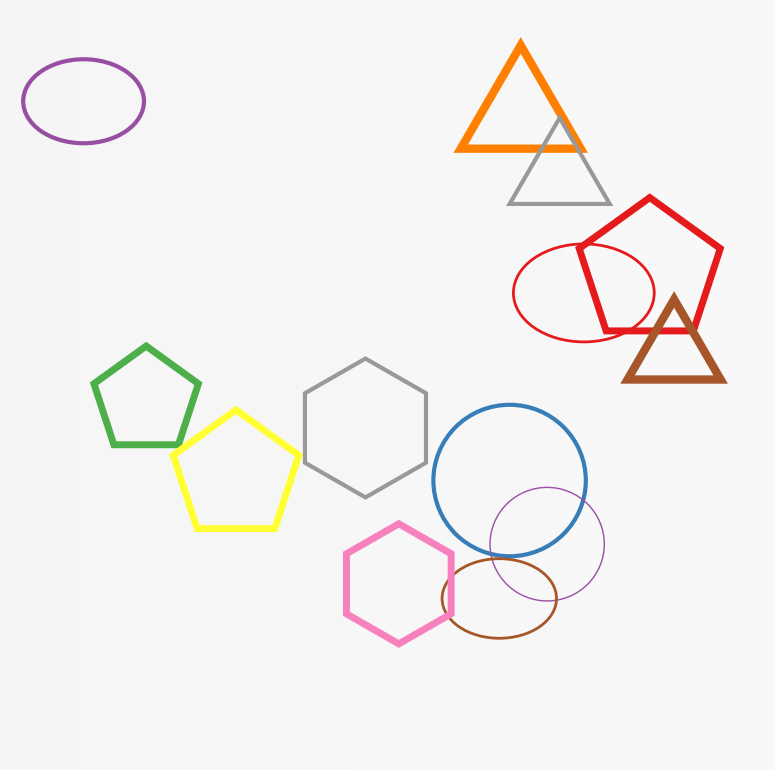[{"shape": "pentagon", "thickness": 2.5, "radius": 0.48, "center": [0.838, 0.648]}, {"shape": "oval", "thickness": 1, "radius": 0.45, "center": [0.753, 0.62]}, {"shape": "circle", "thickness": 1.5, "radius": 0.49, "center": [0.658, 0.376]}, {"shape": "pentagon", "thickness": 2.5, "radius": 0.35, "center": [0.189, 0.48]}, {"shape": "oval", "thickness": 1.5, "radius": 0.39, "center": [0.108, 0.868]}, {"shape": "circle", "thickness": 0.5, "radius": 0.37, "center": [0.706, 0.293]}, {"shape": "triangle", "thickness": 3, "radius": 0.45, "center": [0.672, 0.852]}, {"shape": "pentagon", "thickness": 2.5, "radius": 0.43, "center": [0.304, 0.382]}, {"shape": "triangle", "thickness": 3, "radius": 0.35, "center": [0.87, 0.542]}, {"shape": "oval", "thickness": 1, "radius": 0.37, "center": [0.644, 0.223]}, {"shape": "hexagon", "thickness": 2.5, "radius": 0.39, "center": [0.515, 0.242]}, {"shape": "hexagon", "thickness": 1.5, "radius": 0.45, "center": [0.472, 0.444]}, {"shape": "triangle", "thickness": 1.5, "radius": 0.37, "center": [0.722, 0.772]}]